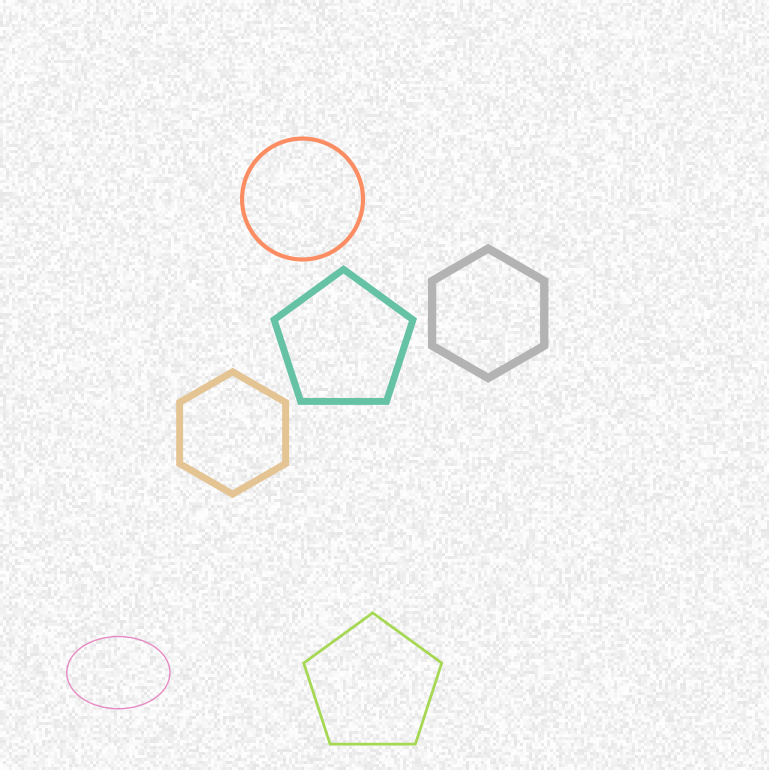[{"shape": "pentagon", "thickness": 2.5, "radius": 0.47, "center": [0.446, 0.555]}, {"shape": "circle", "thickness": 1.5, "radius": 0.39, "center": [0.393, 0.742]}, {"shape": "oval", "thickness": 0.5, "radius": 0.34, "center": [0.154, 0.126]}, {"shape": "pentagon", "thickness": 1, "radius": 0.47, "center": [0.484, 0.11]}, {"shape": "hexagon", "thickness": 2.5, "radius": 0.4, "center": [0.302, 0.438]}, {"shape": "hexagon", "thickness": 3, "radius": 0.42, "center": [0.634, 0.593]}]